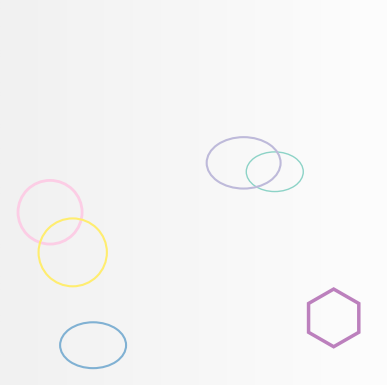[{"shape": "oval", "thickness": 1, "radius": 0.37, "center": [0.709, 0.554]}, {"shape": "oval", "thickness": 1.5, "radius": 0.48, "center": [0.629, 0.577]}, {"shape": "oval", "thickness": 1.5, "radius": 0.43, "center": [0.24, 0.103]}, {"shape": "circle", "thickness": 2, "radius": 0.41, "center": [0.129, 0.449]}, {"shape": "hexagon", "thickness": 2.5, "radius": 0.37, "center": [0.861, 0.174]}, {"shape": "circle", "thickness": 1.5, "radius": 0.44, "center": [0.188, 0.344]}]